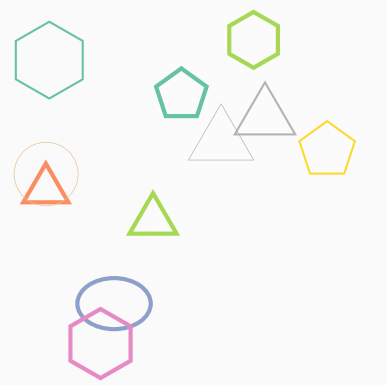[{"shape": "pentagon", "thickness": 3, "radius": 0.34, "center": [0.468, 0.754]}, {"shape": "hexagon", "thickness": 1.5, "radius": 0.5, "center": [0.127, 0.844]}, {"shape": "triangle", "thickness": 3, "radius": 0.34, "center": [0.118, 0.508]}, {"shape": "oval", "thickness": 3, "radius": 0.47, "center": [0.294, 0.211]}, {"shape": "hexagon", "thickness": 3, "radius": 0.45, "center": [0.259, 0.108]}, {"shape": "triangle", "thickness": 3, "radius": 0.35, "center": [0.395, 0.428]}, {"shape": "hexagon", "thickness": 3, "radius": 0.36, "center": [0.654, 0.896]}, {"shape": "pentagon", "thickness": 1.5, "radius": 0.38, "center": [0.844, 0.61]}, {"shape": "circle", "thickness": 0.5, "radius": 0.41, "center": [0.119, 0.548]}, {"shape": "triangle", "thickness": 1.5, "radius": 0.45, "center": [0.684, 0.696]}, {"shape": "triangle", "thickness": 0.5, "radius": 0.49, "center": [0.571, 0.633]}]